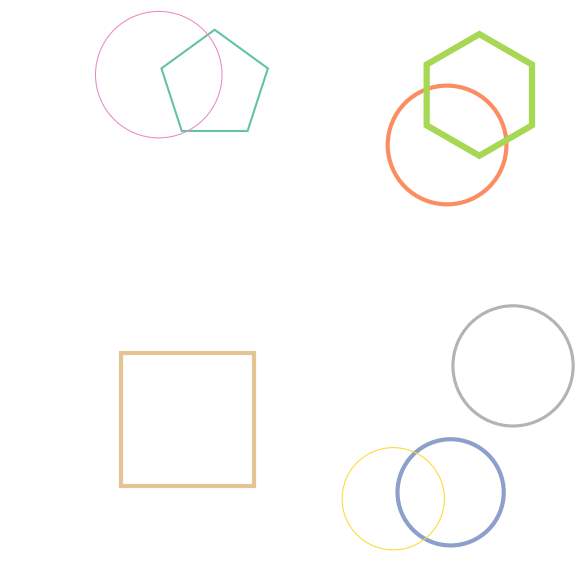[{"shape": "pentagon", "thickness": 1, "radius": 0.48, "center": [0.372, 0.851]}, {"shape": "circle", "thickness": 2, "radius": 0.51, "center": [0.774, 0.748]}, {"shape": "circle", "thickness": 2, "radius": 0.46, "center": [0.78, 0.147]}, {"shape": "circle", "thickness": 0.5, "radius": 0.55, "center": [0.275, 0.87]}, {"shape": "hexagon", "thickness": 3, "radius": 0.53, "center": [0.83, 0.835]}, {"shape": "circle", "thickness": 0.5, "radius": 0.44, "center": [0.681, 0.135]}, {"shape": "square", "thickness": 2, "radius": 0.58, "center": [0.324, 0.272]}, {"shape": "circle", "thickness": 1.5, "radius": 0.52, "center": [0.888, 0.366]}]